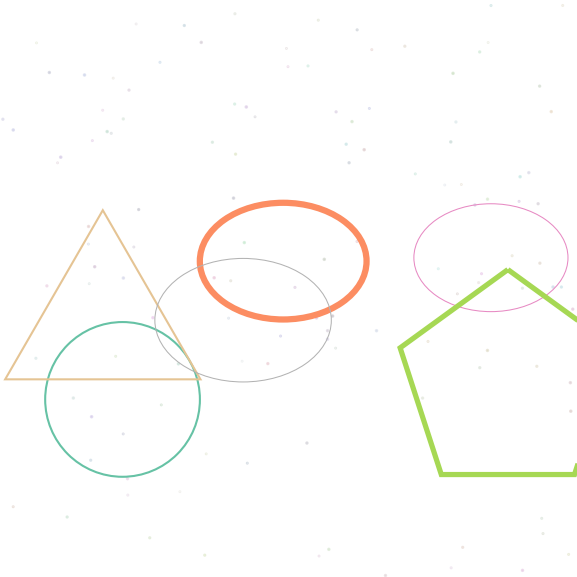[{"shape": "circle", "thickness": 1, "radius": 0.67, "center": [0.212, 0.308]}, {"shape": "oval", "thickness": 3, "radius": 0.72, "center": [0.49, 0.547]}, {"shape": "oval", "thickness": 0.5, "radius": 0.67, "center": [0.85, 0.553]}, {"shape": "pentagon", "thickness": 2.5, "radius": 0.98, "center": [0.879, 0.336]}, {"shape": "triangle", "thickness": 1, "radius": 0.98, "center": [0.178, 0.44]}, {"shape": "oval", "thickness": 0.5, "radius": 0.76, "center": [0.421, 0.445]}]